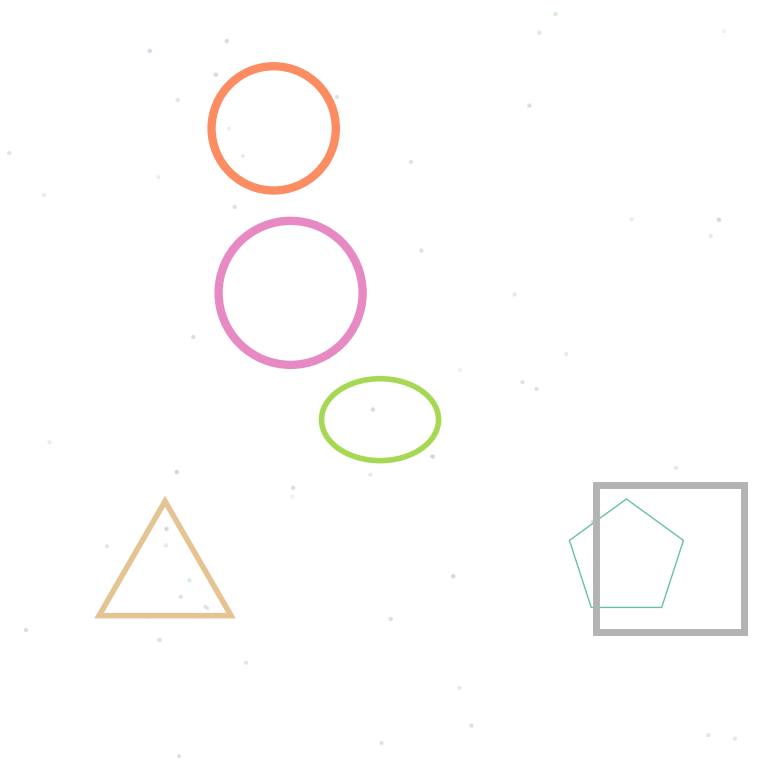[{"shape": "pentagon", "thickness": 0.5, "radius": 0.39, "center": [0.814, 0.274]}, {"shape": "circle", "thickness": 3, "radius": 0.4, "center": [0.355, 0.833]}, {"shape": "circle", "thickness": 3, "radius": 0.47, "center": [0.377, 0.62]}, {"shape": "oval", "thickness": 2, "radius": 0.38, "center": [0.494, 0.455]}, {"shape": "triangle", "thickness": 2, "radius": 0.5, "center": [0.214, 0.25]}, {"shape": "square", "thickness": 2.5, "radius": 0.48, "center": [0.87, 0.275]}]